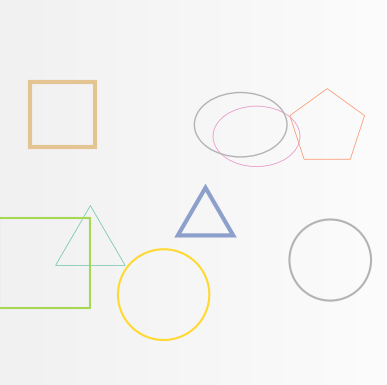[{"shape": "triangle", "thickness": 0.5, "radius": 0.52, "center": [0.233, 0.363]}, {"shape": "pentagon", "thickness": 0.5, "radius": 0.51, "center": [0.844, 0.668]}, {"shape": "triangle", "thickness": 3, "radius": 0.41, "center": [0.53, 0.43]}, {"shape": "oval", "thickness": 0.5, "radius": 0.56, "center": [0.662, 0.646]}, {"shape": "square", "thickness": 1.5, "radius": 0.59, "center": [0.115, 0.316]}, {"shape": "circle", "thickness": 1.5, "radius": 0.59, "center": [0.422, 0.235]}, {"shape": "square", "thickness": 3, "radius": 0.42, "center": [0.161, 0.703]}, {"shape": "circle", "thickness": 1.5, "radius": 0.53, "center": [0.852, 0.325]}, {"shape": "oval", "thickness": 1, "radius": 0.6, "center": [0.621, 0.676]}]